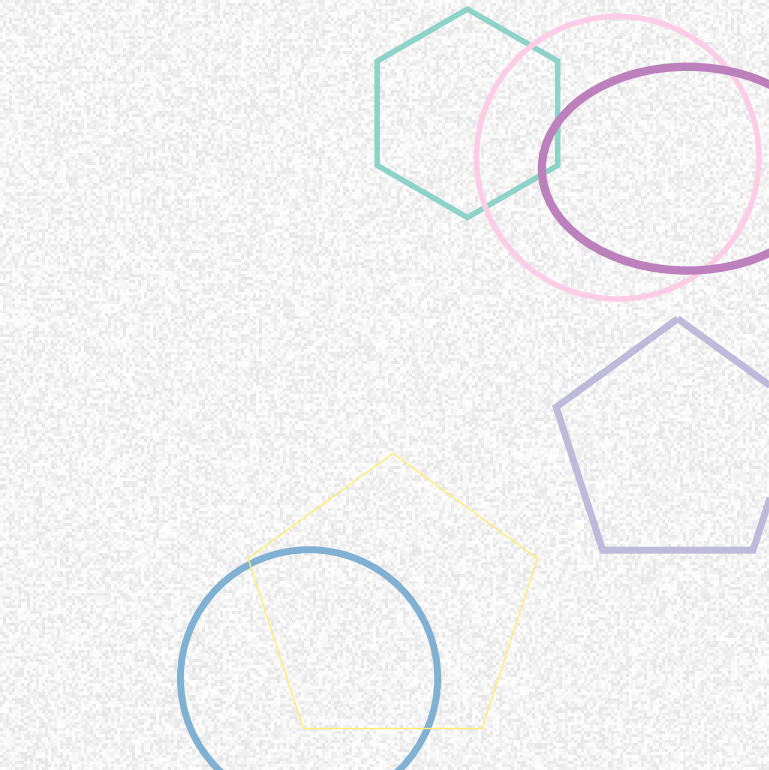[{"shape": "hexagon", "thickness": 2, "radius": 0.68, "center": [0.607, 0.853]}, {"shape": "pentagon", "thickness": 2.5, "radius": 0.83, "center": [0.88, 0.42]}, {"shape": "circle", "thickness": 2.5, "radius": 0.84, "center": [0.401, 0.119]}, {"shape": "circle", "thickness": 2, "radius": 0.92, "center": [0.802, 0.795]}, {"shape": "oval", "thickness": 3, "radius": 0.95, "center": [0.893, 0.781]}, {"shape": "pentagon", "thickness": 0.5, "radius": 0.99, "center": [0.51, 0.214]}]